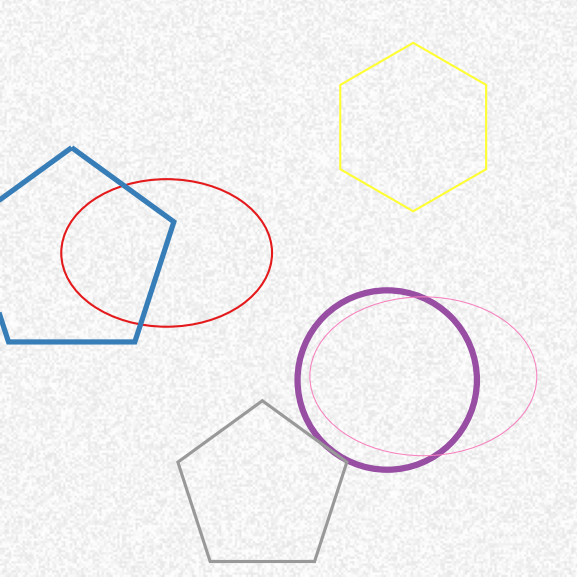[{"shape": "oval", "thickness": 1, "radius": 0.91, "center": [0.289, 0.561]}, {"shape": "pentagon", "thickness": 2.5, "radius": 0.93, "center": [0.124, 0.558]}, {"shape": "circle", "thickness": 3, "radius": 0.78, "center": [0.671, 0.341]}, {"shape": "hexagon", "thickness": 1, "radius": 0.73, "center": [0.716, 0.779]}, {"shape": "oval", "thickness": 0.5, "radius": 0.98, "center": [0.733, 0.348]}, {"shape": "pentagon", "thickness": 1.5, "radius": 0.77, "center": [0.454, 0.151]}]